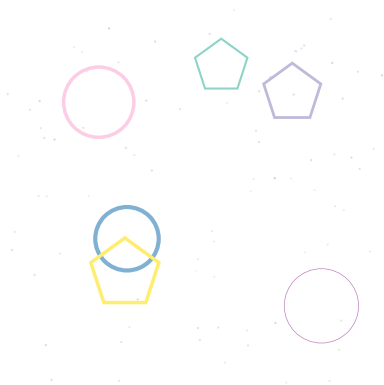[{"shape": "pentagon", "thickness": 1.5, "radius": 0.36, "center": [0.575, 0.828]}, {"shape": "pentagon", "thickness": 2, "radius": 0.39, "center": [0.759, 0.758]}, {"shape": "circle", "thickness": 3, "radius": 0.41, "center": [0.33, 0.38]}, {"shape": "circle", "thickness": 2.5, "radius": 0.46, "center": [0.256, 0.735]}, {"shape": "circle", "thickness": 0.5, "radius": 0.48, "center": [0.835, 0.206]}, {"shape": "pentagon", "thickness": 2.5, "radius": 0.46, "center": [0.324, 0.289]}]